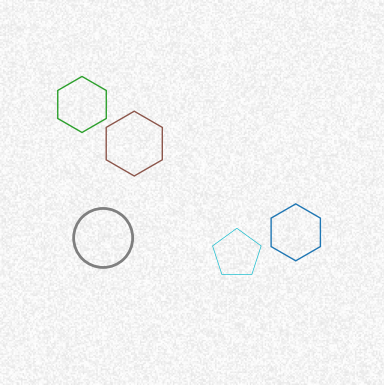[{"shape": "hexagon", "thickness": 1, "radius": 0.37, "center": [0.768, 0.397]}, {"shape": "hexagon", "thickness": 1, "radius": 0.36, "center": [0.213, 0.729]}, {"shape": "hexagon", "thickness": 1, "radius": 0.42, "center": [0.349, 0.627]}, {"shape": "circle", "thickness": 2, "radius": 0.38, "center": [0.268, 0.382]}, {"shape": "pentagon", "thickness": 0.5, "radius": 0.33, "center": [0.615, 0.341]}]